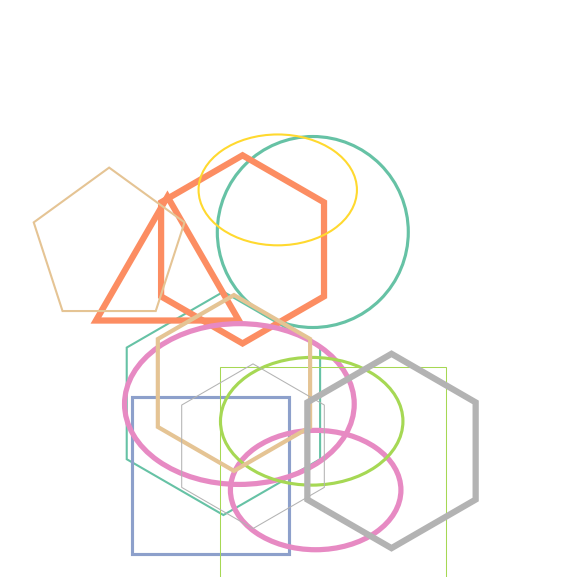[{"shape": "hexagon", "thickness": 1, "radius": 0.97, "center": [0.387, 0.301]}, {"shape": "circle", "thickness": 1.5, "radius": 0.83, "center": [0.542, 0.597]}, {"shape": "hexagon", "thickness": 3, "radius": 0.81, "center": [0.42, 0.567]}, {"shape": "triangle", "thickness": 3, "radius": 0.71, "center": [0.29, 0.516]}, {"shape": "square", "thickness": 1.5, "radius": 0.68, "center": [0.364, 0.175]}, {"shape": "oval", "thickness": 2.5, "radius": 0.74, "center": [0.547, 0.151]}, {"shape": "oval", "thickness": 2.5, "radius": 0.99, "center": [0.415, 0.3]}, {"shape": "square", "thickness": 0.5, "radius": 0.98, "center": [0.577, 0.167]}, {"shape": "oval", "thickness": 1.5, "radius": 0.79, "center": [0.54, 0.27]}, {"shape": "oval", "thickness": 1, "radius": 0.69, "center": [0.481, 0.67]}, {"shape": "pentagon", "thickness": 1, "radius": 0.69, "center": [0.189, 0.572]}, {"shape": "hexagon", "thickness": 2, "radius": 0.76, "center": [0.405, 0.336]}, {"shape": "hexagon", "thickness": 3, "radius": 0.84, "center": [0.678, 0.218]}, {"shape": "hexagon", "thickness": 0.5, "radius": 0.71, "center": [0.438, 0.226]}]